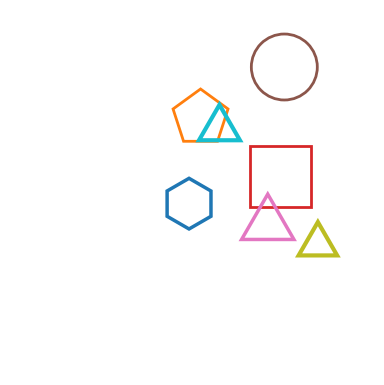[{"shape": "hexagon", "thickness": 2.5, "radius": 0.33, "center": [0.491, 0.471]}, {"shape": "pentagon", "thickness": 2, "radius": 0.38, "center": [0.521, 0.694]}, {"shape": "square", "thickness": 2, "radius": 0.4, "center": [0.728, 0.541]}, {"shape": "circle", "thickness": 2, "radius": 0.43, "center": [0.739, 0.826]}, {"shape": "triangle", "thickness": 2.5, "radius": 0.39, "center": [0.695, 0.417]}, {"shape": "triangle", "thickness": 3, "radius": 0.29, "center": [0.826, 0.365]}, {"shape": "triangle", "thickness": 3, "radius": 0.31, "center": [0.57, 0.666]}]